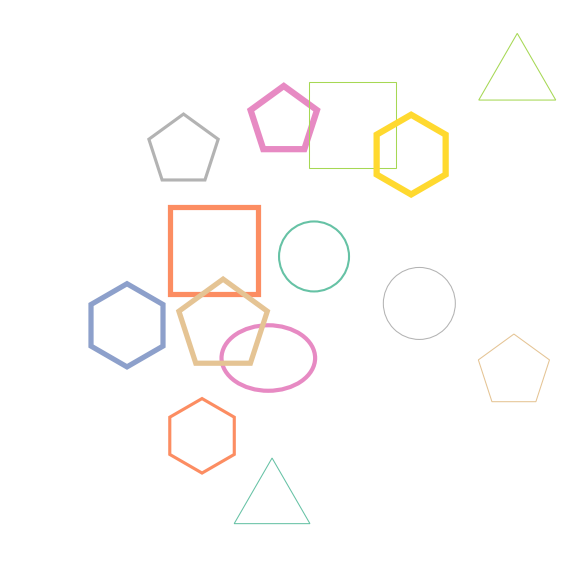[{"shape": "triangle", "thickness": 0.5, "radius": 0.38, "center": [0.471, 0.13]}, {"shape": "circle", "thickness": 1, "radius": 0.3, "center": [0.544, 0.555]}, {"shape": "square", "thickness": 2.5, "radius": 0.38, "center": [0.371, 0.565]}, {"shape": "hexagon", "thickness": 1.5, "radius": 0.32, "center": [0.35, 0.244]}, {"shape": "hexagon", "thickness": 2.5, "radius": 0.36, "center": [0.22, 0.436]}, {"shape": "pentagon", "thickness": 3, "radius": 0.3, "center": [0.491, 0.79]}, {"shape": "oval", "thickness": 2, "radius": 0.41, "center": [0.465, 0.379]}, {"shape": "square", "thickness": 0.5, "radius": 0.38, "center": [0.61, 0.783]}, {"shape": "triangle", "thickness": 0.5, "radius": 0.38, "center": [0.896, 0.864]}, {"shape": "hexagon", "thickness": 3, "radius": 0.35, "center": [0.712, 0.731]}, {"shape": "pentagon", "thickness": 2.5, "radius": 0.4, "center": [0.386, 0.435]}, {"shape": "pentagon", "thickness": 0.5, "radius": 0.32, "center": [0.89, 0.356]}, {"shape": "pentagon", "thickness": 1.5, "radius": 0.32, "center": [0.318, 0.739]}, {"shape": "circle", "thickness": 0.5, "radius": 0.31, "center": [0.726, 0.474]}]